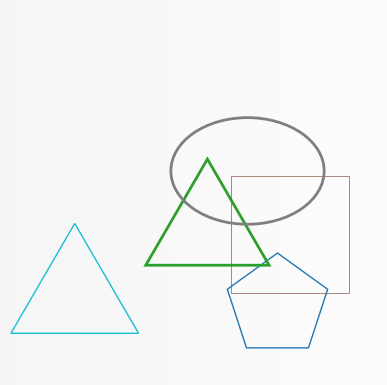[{"shape": "pentagon", "thickness": 1, "radius": 0.68, "center": [0.716, 0.207]}, {"shape": "triangle", "thickness": 2, "radius": 0.92, "center": [0.535, 0.403]}, {"shape": "square", "thickness": 0.5, "radius": 0.76, "center": [0.749, 0.392]}, {"shape": "oval", "thickness": 2, "radius": 0.99, "center": [0.639, 0.556]}, {"shape": "triangle", "thickness": 1, "radius": 0.95, "center": [0.193, 0.229]}]